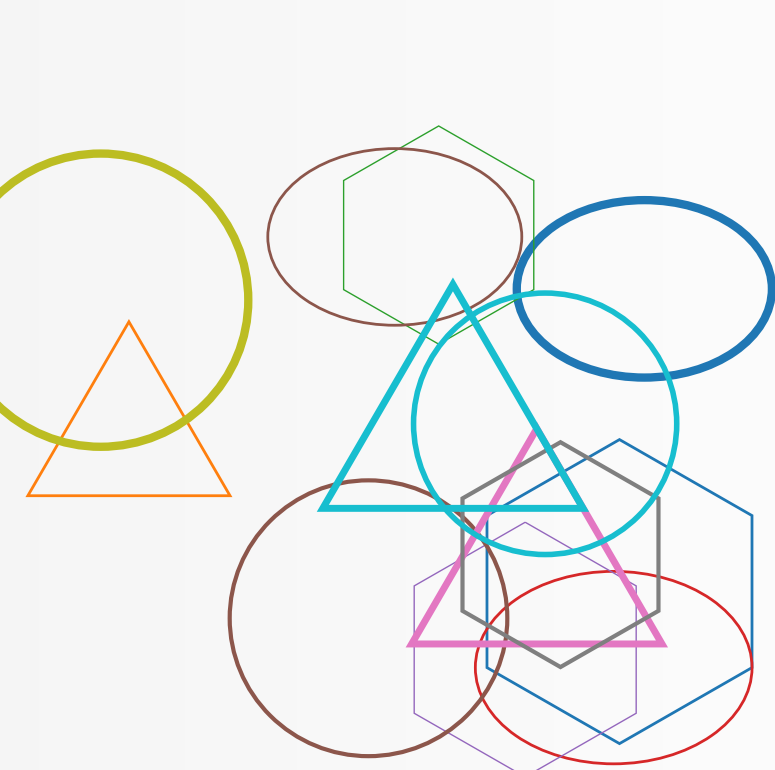[{"shape": "hexagon", "thickness": 1, "radius": 0.99, "center": [0.799, 0.232]}, {"shape": "oval", "thickness": 3, "radius": 0.82, "center": [0.831, 0.625]}, {"shape": "triangle", "thickness": 1, "radius": 0.75, "center": [0.166, 0.432]}, {"shape": "hexagon", "thickness": 0.5, "radius": 0.71, "center": [0.566, 0.695]}, {"shape": "oval", "thickness": 1, "radius": 0.89, "center": [0.792, 0.133]}, {"shape": "hexagon", "thickness": 0.5, "radius": 0.83, "center": [0.678, 0.156]}, {"shape": "oval", "thickness": 1, "radius": 0.82, "center": [0.509, 0.692]}, {"shape": "circle", "thickness": 1.5, "radius": 0.9, "center": [0.475, 0.197]}, {"shape": "triangle", "thickness": 2.5, "radius": 0.93, "center": [0.693, 0.257]}, {"shape": "hexagon", "thickness": 1.5, "radius": 0.73, "center": [0.723, 0.28]}, {"shape": "circle", "thickness": 3, "radius": 0.95, "center": [0.13, 0.61]}, {"shape": "triangle", "thickness": 2.5, "radius": 0.97, "center": [0.584, 0.437]}, {"shape": "circle", "thickness": 2, "radius": 0.85, "center": [0.703, 0.45]}]